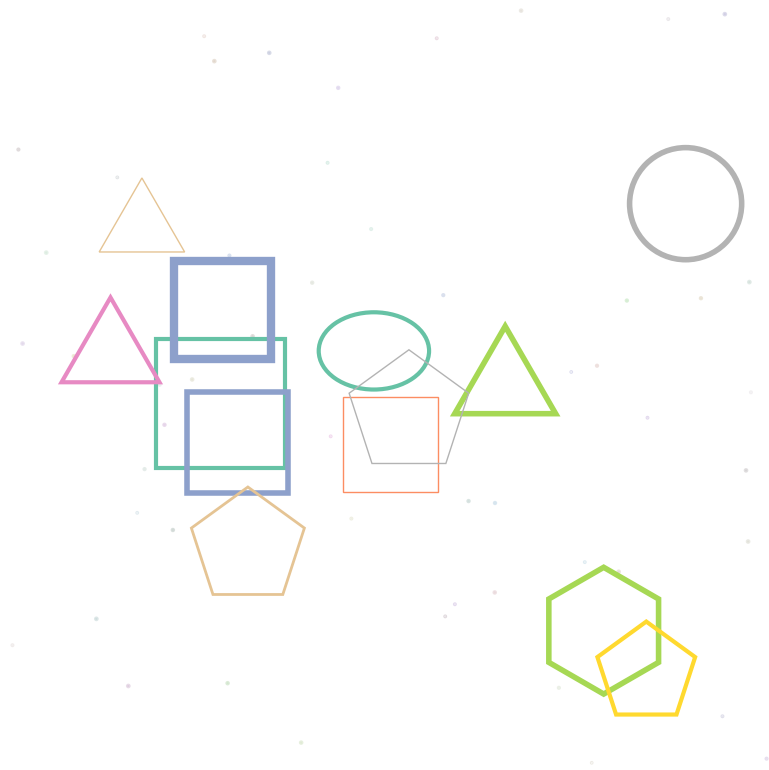[{"shape": "square", "thickness": 1.5, "radius": 0.42, "center": [0.287, 0.476]}, {"shape": "oval", "thickness": 1.5, "radius": 0.36, "center": [0.486, 0.544]}, {"shape": "square", "thickness": 0.5, "radius": 0.31, "center": [0.507, 0.423]}, {"shape": "square", "thickness": 2, "radius": 0.33, "center": [0.309, 0.425]}, {"shape": "square", "thickness": 3, "radius": 0.32, "center": [0.289, 0.597]}, {"shape": "triangle", "thickness": 1.5, "radius": 0.37, "center": [0.144, 0.54]}, {"shape": "triangle", "thickness": 2, "radius": 0.38, "center": [0.656, 0.501]}, {"shape": "hexagon", "thickness": 2, "radius": 0.41, "center": [0.784, 0.181]}, {"shape": "pentagon", "thickness": 1.5, "radius": 0.33, "center": [0.839, 0.126]}, {"shape": "triangle", "thickness": 0.5, "radius": 0.32, "center": [0.184, 0.705]}, {"shape": "pentagon", "thickness": 1, "radius": 0.39, "center": [0.322, 0.29]}, {"shape": "pentagon", "thickness": 0.5, "radius": 0.41, "center": [0.531, 0.464]}, {"shape": "circle", "thickness": 2, "radius": 0.36, "center": [0.89, 0.735]}]